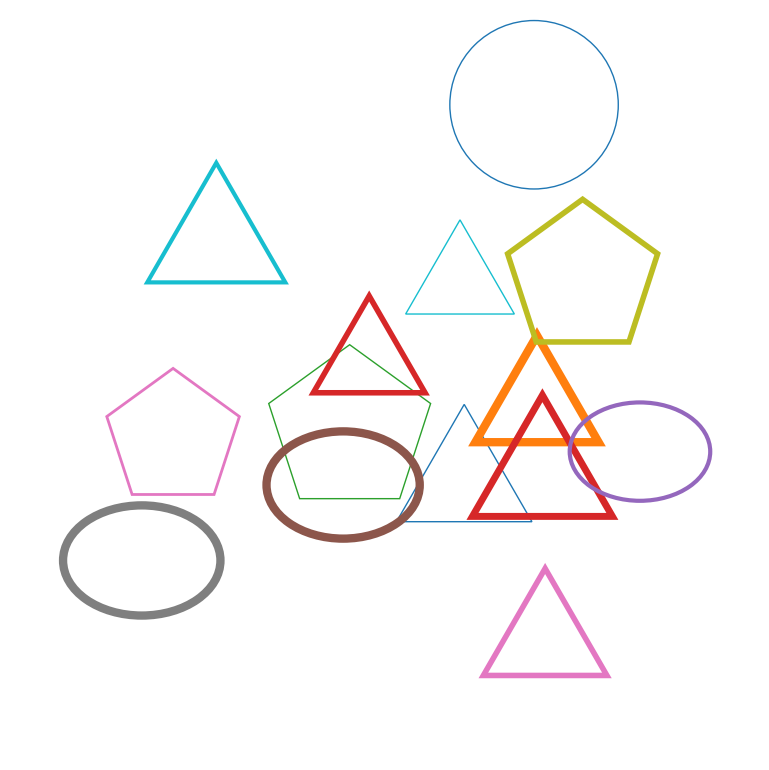[{"shape": "triangle", "thickness": 0.5, "radius": 0.51, "center": [0.603, 0.373]}, {"shape": "circle", "thickness": 0.5, "radius": 0.55, "center": [0.694, 0.864]}, {"shape": "triangle", "thickness": 3, "radius": 0.46, "center": [0.697, 0.472]}, {"shape": "pentagon", "thickness": 0.5, "radius": 0.55, "center": [0.454, 0.442]}, {"shape": "triangle", "thickness": 2, "radius": 0.42, "center": [0.479, 0.532]}, {"shape": "triangle", "thickness": 2.5, "radius": 0.52, "center": [0.704, 0.382]}, {"shape": "oval", "thickness": 1.5, "radius": 0.46, "center": [0.831, 0.413]}, {"shape": "oval", "thickness": 3, "radius": 0.5, "center": [0.446, 0.37]}, {"shape": "pentagon", "thickness": 1, "radius": 0.45, "center": [0.225, 0.431]}, {"shape": "triangle", "thickness": 2, "radius": 0.46, "center": [0.708, 0.169]}, {"shape": "oval", "thickness": 3, "radius": 0.51, "center": [0.184, 0.272]}, {"shape": "pentagon", "thickness": 2, "radius": 0.51, "center": [0.757, 0.639]}, {"shape": "triangle", "thickness": 0.5, "radius": 0.41, "center": [0.597, 0.633]}, {"shape": "triangle", "thickness": 1.5, "radius": 0.52, "center": [0.281, 0.685]}]